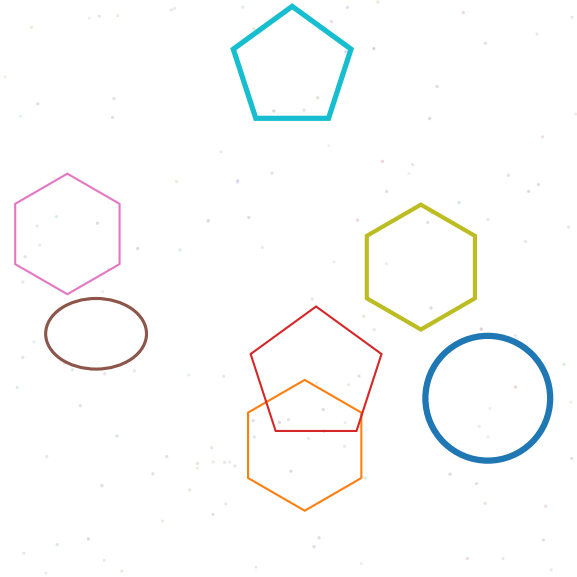[{"shape": "circle", "thickness": 3, "radius": 0.54, "center": [0.845, 0.31]}, {"shape": "hexagon", "thickness": 1, "radius": 0.57, "center": [0.528, 0.228]}, {"shape": "pentagon", "thickness": 1, "radius": 0.6, "center": [0.547, 0.349]}, {"shape": "oval", "thickness": 1.5, "radius": 0.44, "center": [0.166, 0.421]}, {"shape": "hexagon", "thickness": 1, "radius": 0.52, "center": [0.117, 0.594]}, {"shape": "hexagon", "thickness": 2, "radius": 0.54, "center": [0.729, 0.537]}, {"shape": "pentagon", "thickness": 2.5, "radius": 0.54, "center": [0.506, 0.881]}]